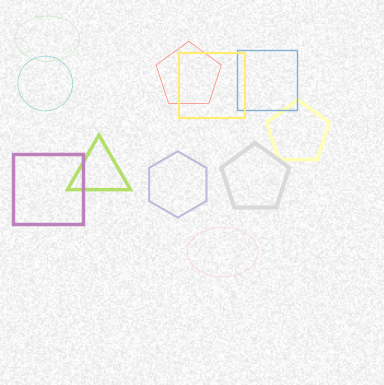[{"shape": "circle", "thickness": 0.5, "radius": 0.36, "center": [0.117, 0.783]}, {"shape": "pentagon", "thickness": 2.5, "radius": 0.43, "center": [0.774, 0.655]}, {"shape": "hexagon", "thickness": 1.5, "radius": 0.43, "center": [0.462, 0.521]}, {"shape": "pentagon", "thickness": 0.5, "radius": 0.45, "center": [0.49, 0.803]}, {"shape": "square", "thickness": 1, "radius": 0.39, "center": [0.694, 0.792]}, {"shape": "triangle", "thickness": 2.5, "radius": 0.47, "center": [0.257, 0.555]}, {"shape": "oval", "thickness": 0.5, "radius": 0.46, "center": [0.578, 0.345]}, {"shape": "pentagon", "thickness": 3, "radius": 0.46, "center": [0.663, 0.536]}, {"shape": "square", "thickness": 2.5, "radius": 0.45, "center": [0.124, 0.509]}, {"shape": "oval", "thickness": 0.5, "radius": 0.42, "center": [0.123, 0.899]}, {"shape": "square", "thickness": 1.5, "radius": 0.42, "center": [0.551, 0.778]}]